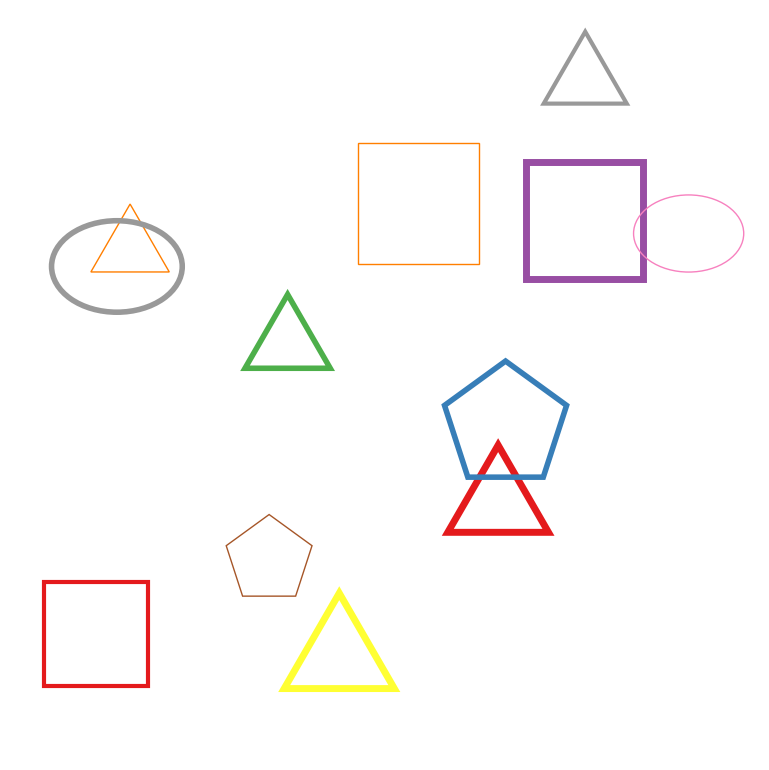[{"shape": "square", "thickness": 1.5, "radius": 0.34, "center": [0.125, 0.176]}, {"shape": "triangle", "thickness": 2.5, "radius": 0.38, "center": [0.647, 0.346]}, {"shape": "pentagon", "thickness": 2, "radius": 0.42, "center": [0.657, 0.448]}, {"shape": "triangle", "thickness": 2, "radius": 0.32, "center": [0.374, 0.554]}, {"shape": "square", "thickness": 2.5, "radius": 0.38, "center": [0.759, 0.713]}, {"shape": "square", "thickness": 0.5, "radius": 0.39, "center": [0.543, 0.736]}, {"shape": "triangle", "thickness": 0.5, "radius": 0.29, "center": [0.169, 0.676]}, {"shape": "triangle", "thickness": 2.5, "radius": 0.41, "center": [0.441, 0.147]}, {"shape": "pentagon", "thickness": 0.5, "radius": 0.29, "center": [0.35, 0.273]}, {"shape": "oval", "thickness": 0.5, "radius": 0.36, "center": [0.894, 0.697]}, {"shape": "triangle", "thickness": 1.5, "radius": 0.31, "center": [0.76, 0.897]}, {"shape": "oval", "thickness": 2, "radius": 0.42, "center": [0.152, 0.654]}]